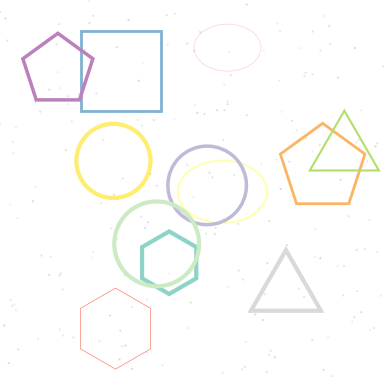[{"shape": "hexagon", "thickness": 3, "radius": 0.41, "center": [0.439, 0.318]}, {"shape": "oval", "thickness": 1.5, "radius": 0.58, "center": [0.578, 0.502]}, {"shape": "circle", "thickness": 2.5, "radius": 0.51, "center": [0.538, 0.519]}, {"shape": "hexagon", "thickness": 0.5, "radius": 0.53, "center": [0.3, 0.147]}, {"shape": "square", "thickness": 2, "radius": 0.52, "center": [0.314, 0.815]}, {"shape": "pentagon", "thickness": 2, "radius": 0.58, "center": [0.838, 0.564]}, {"shape": "triangle", "thickness": 1.5, "radius": 0.52, "center": [0.894, 0.609]}, {"shape": "oval", "thickness": 0.5, "radius": 0.44, "center": [0.591, 0.876]}, {"shape": "triangle", "thickness": 3, "radius": 0.52, "center": [0.743, 0.245]}, {"shape": "pentagon", "thickness": 2.5, "radius": 0.48, "center": [0.15, 0.818]}, {"shape": "circle", "thickness": 3, "radius": 0.55, "center": [0.407, 0.367]}, {"shape": "circle", "thickness": 3, "radius": 0.48, "center": [0.295, 0.582]}]